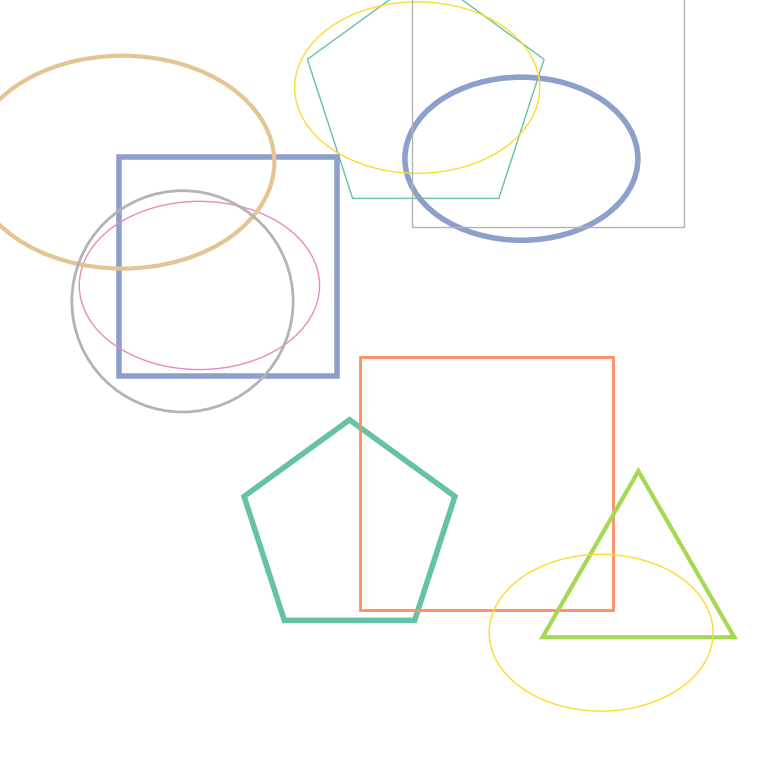[{"shape": "pentagon", "thickness": 2, "radius": 0.72, "center": [0.454, 0.311]}, {"shape": "pentagon", "thickness": 0.5, "radius": 0.81, "center": [0.553, 0.873]}, {"shape": "square", "thickness": 1, "radius": 0.82, "center": [0.632, 0.373]}, {"shape": "oval", "thickness": 2, "radius": 0.76, "center": [0.677, 0.794]}, {"shape": "square", "thickness": 2, "radius": 0.71, "center": [0.296, 0.654]}, {"shape": "oval", "thickness": 0.5, "radius": 0.78, "center": [0.259, 0.629]}, {"shape": "triangle", "thickness": 1.5, "radius": 0.72, "center": [0.829, 0.244]}, {"shape": "oval", "thickness": 0.5, "radius": 0.73, "center": [0.781, 0.178]}, {"shape": "oval", "thickness": 0.5, "radius": 0.8, "center": [0.542, 0.886]}, {"shape": "oval", "thickness": 1.5, "radius": 0.99, "center": [0.159, 0.789]}, {"shape": "square", "thickness": 0.5, "radius": 0.88, "center": [0.712, 0.881]}, {"shape": "circle", "thickness": 1, "radius": 0.72, "center": [0.237, 0.609]}]